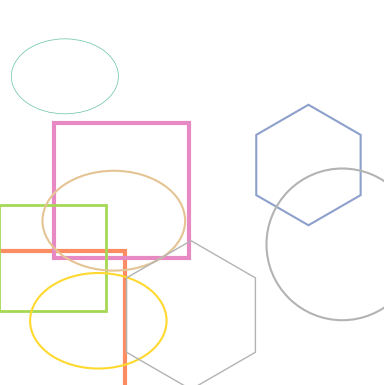[{"shape": "oval", "thickness": 0.5, "radius": 0.7, "center": [0.169, 0.802]}, {"shape": "square", "thickness": 3, "radius": 0.89, "center": [0.147, 0.171]}, {"shape": "hexagon", "thickness": 1.5, "radius": 0.78, "center": [0.801, 0.571]}, {"shape": "square", "thickness": 3, "radius": 0.88, "center": [0.315, 0.504]}, {"shape": "square", "thickness": 2, "radius": 0.69, "center": [0.136, 0.33]}, {"shape": "oval", "thickness": 1.5, "radius": 0.89, "center": [0.255, 0.167]}, {"shape": "oval", "thickness": 1.5, "radius": 0.93, "center": [0.296, 0.427]}, {"shape": "hexagon", "thickness": 1, "radius": 0.97, "center": [0.496, 0.182]}, {"shape": "circle", "thickness": 1.5, "radius": 0.99, "center": [0.889, 0.365]}]